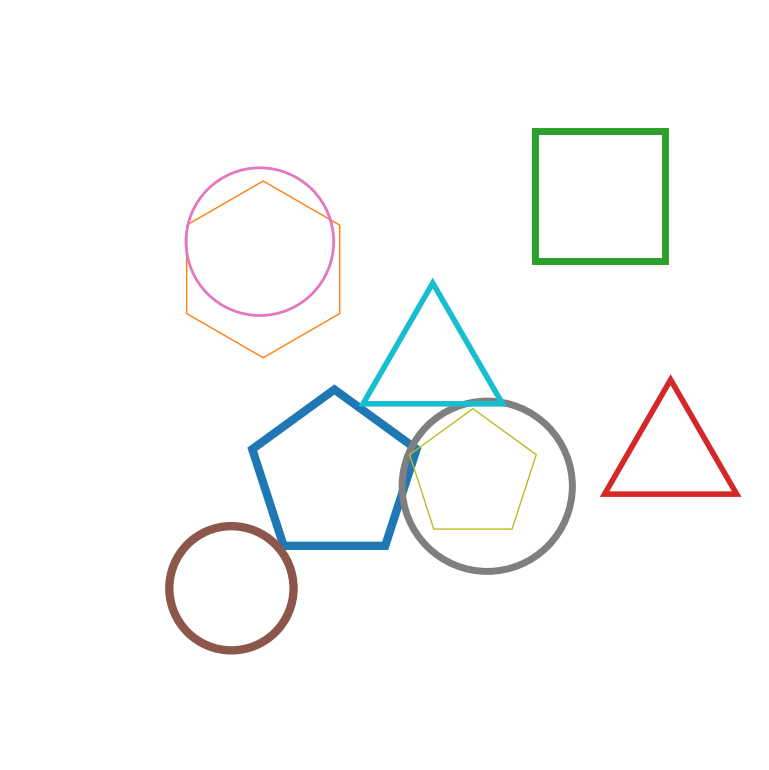[{"shape": "pentagon", "thickness": 3, "radius": 0.56, "center": [0.434, 0.382]}, {"shape": "hexagon", "thickness": 0.5, "radius": 0.57, "center": [0.342, 0.65]}, {"shape": "square", "thickness": 2.5, "radius": 0.42, "center": [0.78, 0.745]}, {"shape": "triangle", "thickness": 2, "radius": 0.5, "center": [0.871, 0.408]}, {"shape": "circle", "thickness": 3, "radius": 0.4, "center": [0.301, 0.236]}, {"shape": "circle", "thickness": 1, "radius": 0.48, "center": [0.337, 0.686]}, {"shape": "circle", "thickness": 2.5, "radius": 0.55, "center": [0.633, 0.368]}, {"shape": "pentagon", "thickness": 0.5, "radius": 0.43, "center": [0.614, 0.383]}, {"shape": "triangle", "thickness": 2, "radius": 0.52, "center": [0.562, 0.528]}]